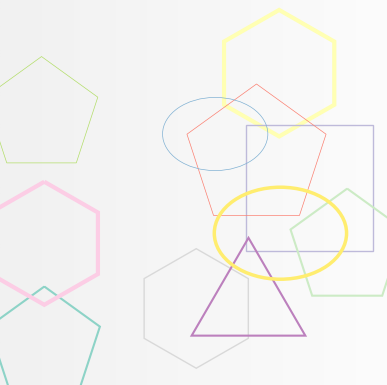[{"shape": "pentagon", "thickness": 1.5, "radius": 0.75, "center": [0.114, 0.105]}, {"shape": "hexagon", "thickness": 3, "radius": 0.82, "center": [0.72, 0.81]}, {"shape": "square", "thickness": 1, "radius": 0.82, "center": [0.799, 0.512]}, {"shape": "pentagon", "thickness": 0.5, "radius": 0.94, "center": [0.662, 0.593]}, {"shape": "oval", "thickness": 0.5, "radius": 0.68, "center": [0.555, 0.652]}, {"shape": "pentagon", "thickness": 0.5, "radius": 0.76, "center": [0.107, 0.7]}, {"shape": "hexagon", "thickness": 3, "radius": 0.8, "center": [0.114, 0.368]}, {"shape": "hexagon", "thickness": 1, "radius": 0.78, "center": [0.506, 0.199]}, {"shape": "triangle", "thickness": 1.5, "radius": 0.85, "center": [0.641, 0.213]}, {"shape": "pentagon", "thickness": 1.5, "radius": 0.77, "center": [0.896, 0.356]}, {"shape": "oval", "thickness": 2.5, "radius": 0.85, "center": [0.724, 0.394]}]